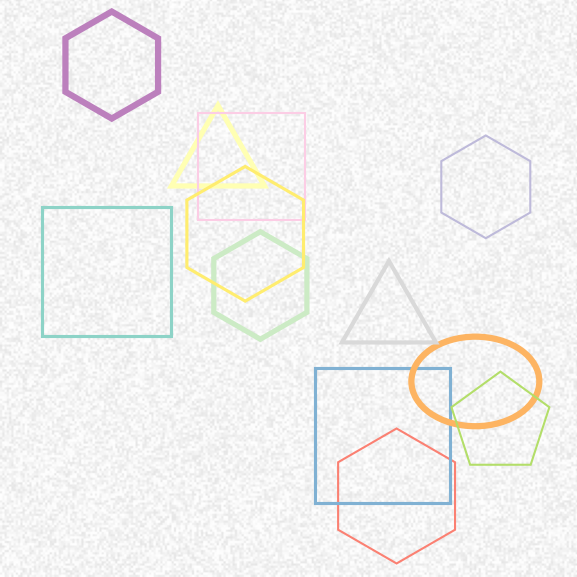[{"shape": "square", "thickness": 1.5, "radius": 0.56, "center": [0.184, 0.529]}, {"shape": "triangle", "thickness": 2.5, "radius": 0.46, "center": [0.377, 0.724]}, {"shape": "hexagon", "thickness": 1, "radius": 0.44, "center": [0.841, 0.676]}, {"shape": "hexagon", "thickness": 1, "radius": 0.58, "center": [0.687, 0.14]}, {"shape": "square", "thickness": 1.5, "radius": 0.58, "center": [0.662, 0.244]}, {"shape": "oval", "thickness": 3, "radius": 0.55, "center": [0.823, 0.339]}, {"shape": "pentagon", "thickness": 1, "radius": 0.45, "center": [0.867, 0.266]}, {"shape": "square", "thickness": 1, "radius": 0.46, "center": [0.436, 0.711]}, {"shape": "triangle", "thickness": 2, "radius": 0.47, "center": [0.674, 0.453]}, {"shape": "hexagon", "thickness": 3, "radius": 0.46, "center": [0.194, 0.886]}, {"shape": "hexagon", "thickness": 2.5, "radius": 0.47, "center": [0.451, 0.505]}, {"shape": "hexagon", "thickness": 1.5, "radius": 0.58, "center": [0.425, 0.594]}]